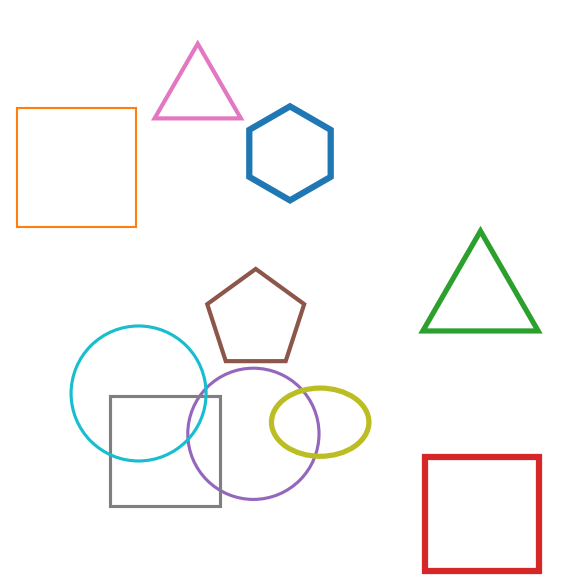[{"shape": "hexagon", "thickness": 3, "radius": 0.41, "center": [0.502, 0.734]}, {"shape": "square", "thickness": 1, "radius": 0.52, "center": [0.133, 0.708]}, {"shape": "triangle", "thickness": 2.5, "radius": 0.58, "center": [0.832, 0.484]}, {"shape": "square", "thickness": 3, "radius": 0.5, "center": [0.835, 0.109]}, {"shape": "circle", "thickness": 1.5, "radius": 0.57, "center": [0.439, 0.248]}, {"shape": "pentagon", "thickness": 2, "radius": 0.44, "center": [0.443, 0.445]}, {"shape": "triangle", "thickness": 2, "radius": 0.43, "center": [0.342, 0.837]}, {"shape": "square", "thickness": 1.5, "radius": 0.48, "center": [0.285, 0.218]}, {"shape": "oval", "thickness": 2.5, "radius": 0.42, "center": [0.554, 0.268]}, {"shape": "circle", "thickness": 1.5, "radius": 0.58, "center": [0.24, 0.318]}]